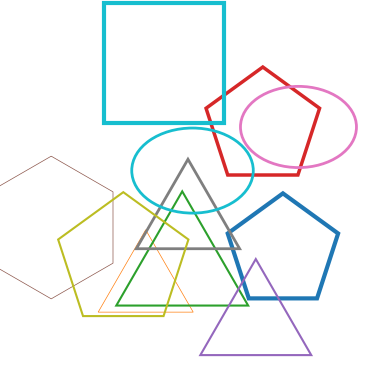[{"shape": "pentagon", "thickness": 3, "radius": 0.75, "center": [0.735, 0.347]}, {"shape": "triangle", "thickness": 0.5, "radius": 0.71, "center": [0.378, 0.261]}, {"shape": "triangle", "thickness": 1.5, "radius": 0.99, "center": [0.473, 0.305]}, {"shape": "pentagon", "thickness": 2.5, "radius": 0.78, "center": [0.683, 0.671]}, {"shape": "triangle", "thickness": 1.5, "radius": 0.83, "center": [0.664, 0.161]}, {"shape": "hexagon", "thickness": 0.5, "radius": 0.93, "center": [0.133, 0.409]}, {"shape": "oval", "thickness": 2, "radius": 0.75, "center": [0.775, 0.67]}, {"shape": "triangle", "thickness": 2, "radius": 0.77, "center": [0.488, 0.431]}, {"shape": "pentagon", "thickness": 1.5, "radius": 0.89, "center": [0.32, 0.323]}, {"shape": "square", "thickness": 3, "radius": 0.78, "center": [0.426, 0.836]}, {"shape": "oval", "thickness": 2, "radius": 0.79, "center": [0.5, 0.557]}]